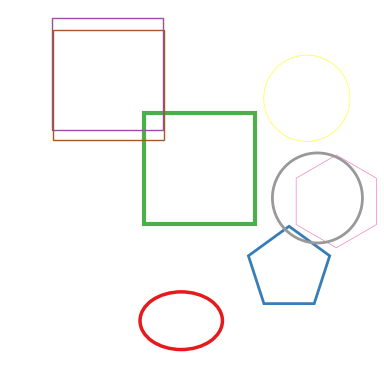[{"shape": "oval", "thickness": 2.5, "radius": 0.54, "center": [0.471, 0.167]}, {"shape": "pentagon", "thickness": 2, "radius": 0.56, "center": [0.751, 0.301]}, {"shape": "square", "thickness": 3, "radius": 0.72, "center": [0.518, 0.563]}, {"shape": "square", "thickness": 1, "radius": 0.72, "center": [0.279, 0.808]}, {"shape": "circle", "thickness": 0.5, "radius": 0.56, "center": [0.797, 0.745]}, {"shape": "square", "thickness": 1, "radius": 0.72, "center": [0.281, 0.779]}, {"shape": "hexagon", "thickness": 0.5, "radius": 0.6, "center": [0.874, 0.477]}, {"shape": "circle", "thickness": 2, "radius": 0.58, "center": [0.824, 0.486]}]